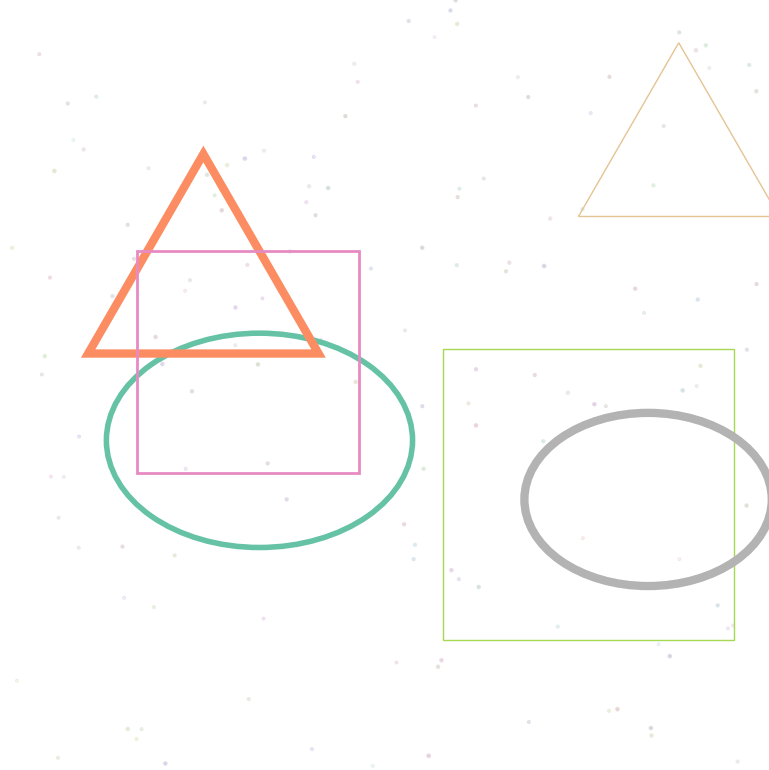[{"shape": "oval", "thickness": 2, "radius": 0.99, "center": [0.337, 0.428]}, {"shape": "triangle", "thickness": 3, "radius": 0.86, "center": [0.264, 0.627]}, {"shape": "square", "thickness": 1, "radius": 0.72, "center": [0.322, 0.53]}, {"shape": "square", "thickness": 0.5, "radius": 0.94, "center": [0.764, 0.358]}, {"shape": "triangle", "thickness": 0.5, "radius": 0.75, "center": [0.882, 0.794]}, {"shape": "oval", "thickness": 3, "radius": 0.8, "center": [0.842, 0.351]}]